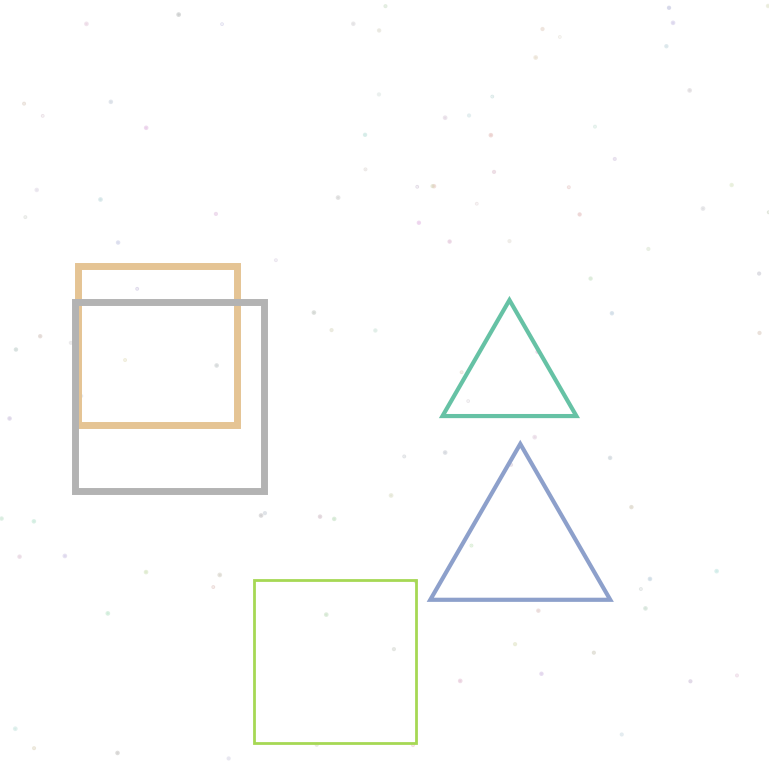[{"shape": "triangle", "thickness": 1.5, "radius": 0.5, "center": [0.662, 0.51]}, {"shape": "triangle", "thickness": 1.5, "radius": 0.67, "center": [0.676, 0.289]}, {"shape": "square", "thickness": 1, "radius": 0.53, "center": [0.435, 0.141]}, {"shape": "square", "thickness": 2.5, "radius": 0.52, "center": [0.204, 0.551]}, {"shape": "square", "thickness": 2.5, "radius": 0.61, "center": [0.22, 0.485]}]